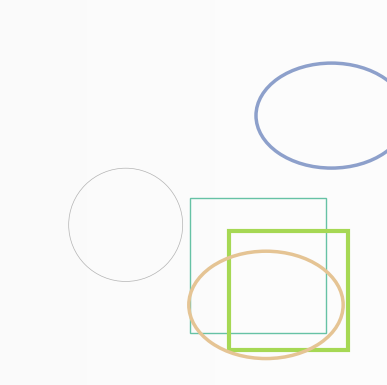[{"shape": "square", "thickness": 1, "radius": 0.87, "center": [0.666, 0.311]}, {"shape": "oval", "thickness": 2.5, "radius": 0.97, "center": [0.855, 0.7]}, {"shape": "square", "thickness": 3, "radius": 0.77, "center": [0.745, 0.246]}, {"shape": "oval", "thickness": 2.5, "radius": 1.0, "center": [0.686, 0.208]}, {"shape": "circle", "thickness": 0.5, "radius": 0.74, "center": [0.324, 0.416]}]